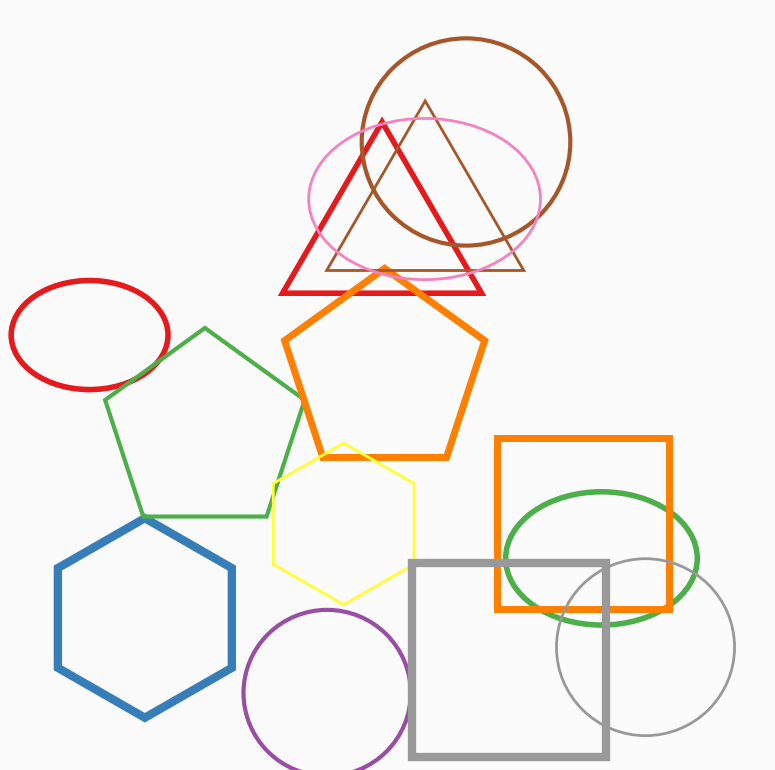[{"shape": "oval", "thickness": 2, "radius": 0.51, "center": [0.116, 0.565]}, {"shape": "triangle", "thickness": 2, "radius": 0.74, "center": [0.493, 0.693]}, {"shape": "hexagon", "thickness": 3, "radius": 0.65, "center": [0.187, 0.197]}, {"shape": "pentagon", "thickness": 1.5, "radius": 0.68, "center": [0.264, 0.439]}, {"shape": "oval", "thickness": 2, "radius": 0.62, "center": [0.776, 0.275]}, {"shape": "circle", "thickness": 1.5, "radius": 0.54, "center": [0.422, 0.1]}, {"shape": "pentagon", "thickness": 2.5, "radius": 0.68, "center": [0.496, 0.516]}, {"shape": "square", "thickness": 2.5, "radius": 0.56, "center": [0.753, 0.32]}, {"shape": "hexagon", "thickness": 1, "radius": 0.52, "center": [0.443, 0.32]}, {"shape": "triangle", "thickness": 1, "radius": 0.73, "center": [0.549, 0.722]}, {"shape": "circle", "thickness": 1.5, "radius": 0.67, "center": [0.601, 0.816]}, {"shape": "oval", "thickness": 1, "radius": 0.75, "center": [0.548, 0.742]}, {"shape": "square", "thickness": 3, "radius": 0.63, "center": [0.657, 0.143]}, {"shape": "circle", "thickness": 1, "radius": 0.57, "center": [0.833, 0.159]}]